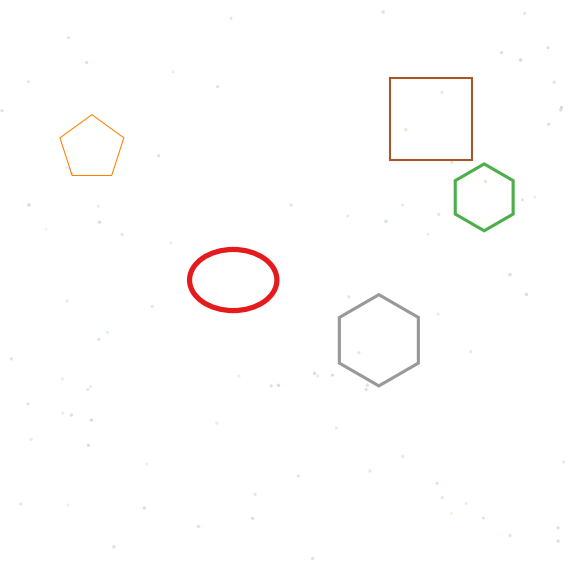[{"shape": "oval", "thickness": 2.5, "radius": 0.38, "center": [0.404, 0.514]}, {"shape": "hexagon", "thickness": 1.5, "radius": 0.29, "center": [0.838, 0.657]}, {"shape": "pentagon", "thickness": 0.5, "radius": 0.29, "center": [0.159, 0.742]}, {"shape": "square", "thickness": 1, "radius": 0.35, "center": [0.746, 0.793]}, {"shape": "hexagon", "thickness": 1.5, "radius": 0.39, "center": [0.656, 0.41]}]